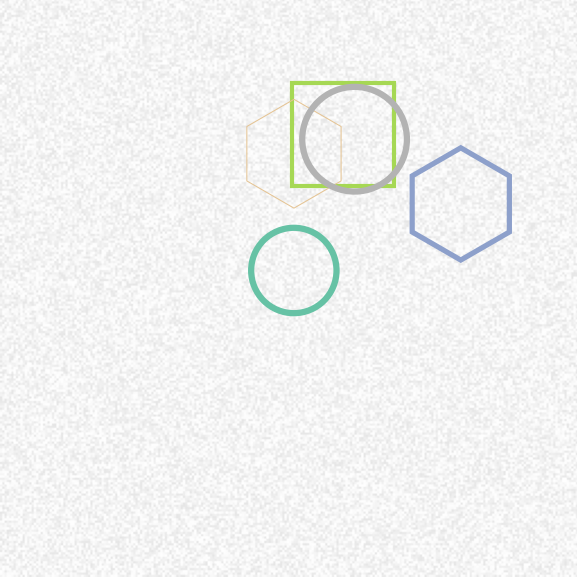[{"shape": "circle", "thickness": 3, "radius": 0.37, "center": [0.509, 0.531]}, {"shape": "hexagon", "thickness": 2.5, "radius": 0.49, "center": [0.798, 0.646]}, {"shape": "square", "thickness": 2, "radius": 0.44, "center": [0.594, 0.766]}, {"shape": "hexagon", "thickness": 0.5, "radius": 0.47, "center": [0.509, 0.733]}, {"shape": "circle", "thickness": 3, "radius": 0.45, "center": [0.614, 0.758]}]